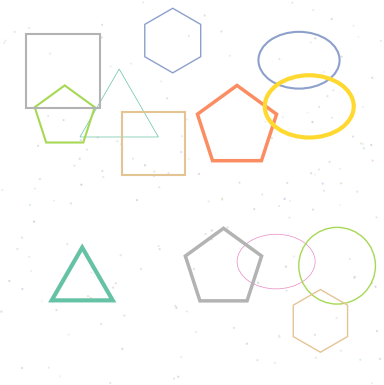[{"shape": "triangle", "thickness": 0.5, "radius": 0.59, "center": [0.31, 0.703]}, {"shape": "triangle", "thickness": 3, "radius": 0.46, "center": [0.214, 0.266]}, {"shape": "pentagon", "thickness": 2.5, "radius": 0.54, "center": [0.616, 0.67]}, {"shape": "hexagon", "thickness": 1, "radius": 0.42, "center": [0.449, 0.895]}, {"shape": "oval", "thickness": 1.5, "radius": 0.53, "center": [0.777, 0.844]}, {"shape": "oval", "thickness": 0.5, "radius": 0.51, "center": [0.717, 0.321]}, {"shape": "pentagon", "thickness": 1.5, "radius": 0.41, "center": [0.168, 0.696]}, {"shape": "circle", "thickness": 1, "radius": 0.5, "center": [0.876, 0.31]}, {"shape": "oval", "thickness": 3, "radius": 0.58, "center": [0.803, 0.724]}, {"shape": "hexagon", "thickness": 1, "radius": 0.41, "center": [0.832, 0.167]}, {"shape": "square", "thickness": 1.5, "radius": 0.41, "center": [0.399, 0.627]}, {"shape": "square", "thickness": 1.5, "radius": 0.48, "center": [0.163, 0.816]}, {"shape": "pentagon", "thickness": 2.5, "radius": 0.52, "center": [0.58, 0.303]}]